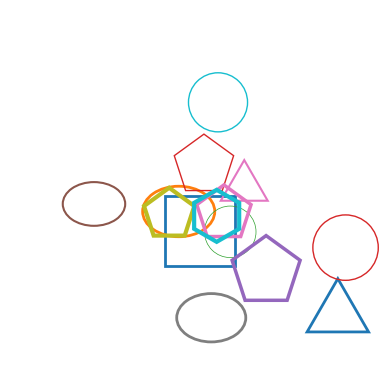[{"shape": "square", "thickness": 2, "radius": 0.45, "center": [0.519, 0.399]}, {"shape": "triangle", "thickness": 2, "radius": 0.46, "center": [0.878, 0.184]}, {"shape": "oval", "thickness": 2, "radius": 0.47, "center": [0.464, 0.451]}, {"shape": "circle", "thickness": 0.5, "radius": 0.33, "center": [0.598, 0.398]}, {"shape": "pentagon", "thickness": 1, "radius": 0.41, "center": [0.53, 0.571]}, {"shape": "circle", "thickness": 1, "radius": 0.42, "center": [0.898, 0.357]}, {"shape": "pentagon", "thickness": 2.5, "radius": 0.46, "center": [0.691, 0.295]}, {"shape": "oval", "thickness": 1.5, "radius": 0.41, "center": [0.244, 0.47]}, {"shape": "pentagon", "thickness": 2.5, "radius": 0.37, "center": [0.582, 0.446]}, {"shape": "triangle", "thickness": 1.5, "radius": 0.35, "center": [0.634, 0.514]}, {"shape": "oval", "thickness": 2, "radius": 0.45, "center": [0.549, 0.175]}, {"shape": "pentagon", "thickness": 3, "radius": 0.34, "center": [0.439, 0.444]}, {"shape": "circle", "thickness": 1, "radius": 0.38, "center": [0.566, 0.734]}, {"shape": "hexagon", "thickness": 3, "radius": 0.34, "center": [0.563, 0.439]}]